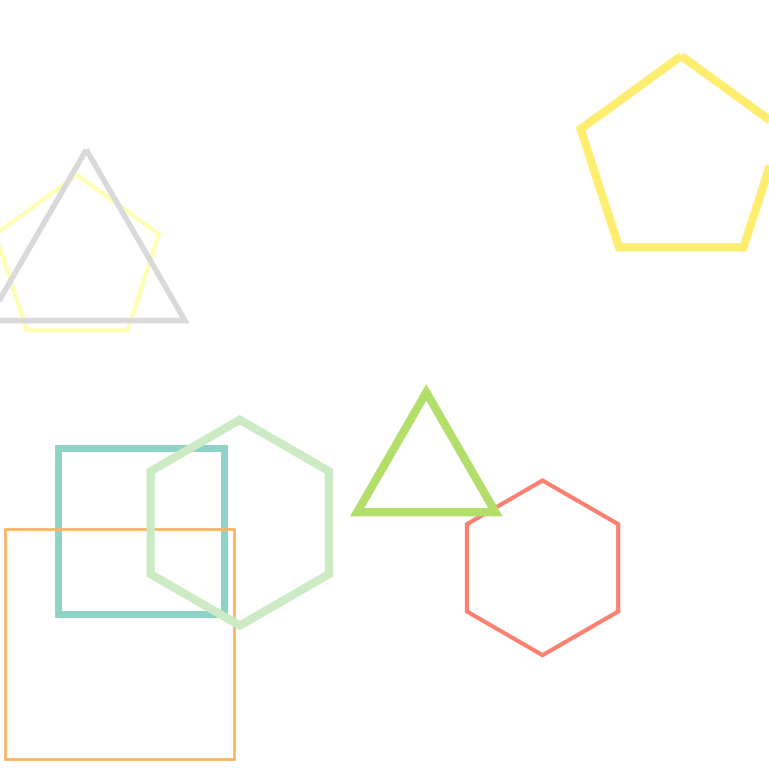[{"shape": "square", "thickness": 2.5, "radius": 0.54, "center": [0.183, 0.31]}, {"shape": "pentagon", "thickness": 1.5, "radius": 0.56, "center": [0.1, 0.661]}, {"shape": "hexagon", "thickness": 1.5, "radius": 0.57, "center": [0.705, 0.263]}, {"shape": "square", "thickness": 1, "radius": 0.75, "center": [0.155, 0.164]}, {"shape": "triangle", "thickness": 3, "radius": 0.52, "center": [0.554, 0.387]}, {"shape": "triangle", "thickness": 2, "radius": 0.74, "center": [0.112, 0.658]}, {"shape": "hexagon", "thickness": 3, "radius": 0.67, "center": [0.311, 0.321]}, {"shape": "pentagon", "thickness": 3, "radius": 0.69, "center": [0.885, 0.79]}]